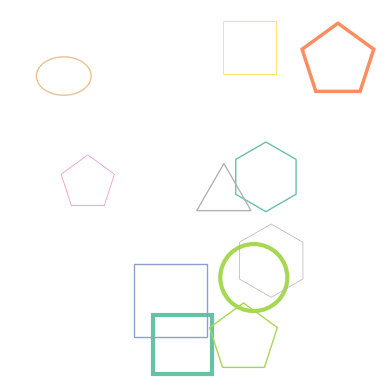[{"shape": "hexagon", "thickness": 1, "radius": 0.45, "center": [0.691, 0.541]}, {"shape": "square", "thickness": 3, "radius": 0.38, "center": [0.474, 0.105]}, {"shape": "pentagon", "thickness": 2.5, "radius": 0.49, "center": [0.878, 0.842]}, {"shape": "square", "thickness": 1, "radius": 0.48, "center": [0.442, 0.22]}, {"shape": "pentagon", "thickness": 0.5, "radius": 0.36, "center": [0.228, 0.525]}, {"shape": "pentagon", "thickness": 1, "radius": 0.46, "center": [0.632, 0.121]}, {"shape": "circle", "thickness": 3, "radius": 0.44, "center": [0.659, 0.279]}, {"shape": "square", "thickness": 0.5, "radius": 0.35, "center": [0.647, 0.876]}, {"shape": "oval", "thickness": 1, "radius": 0.36, "center": [0.166, 0.802]}, {"shape": "hexagon", "thickness": 0.5, "radius": 0.48, "center": [0.704, 0.323]}, {"shape": "triangle", "thickness": 1, "radius": 0.41, "center": [0.582, 0.494]}]